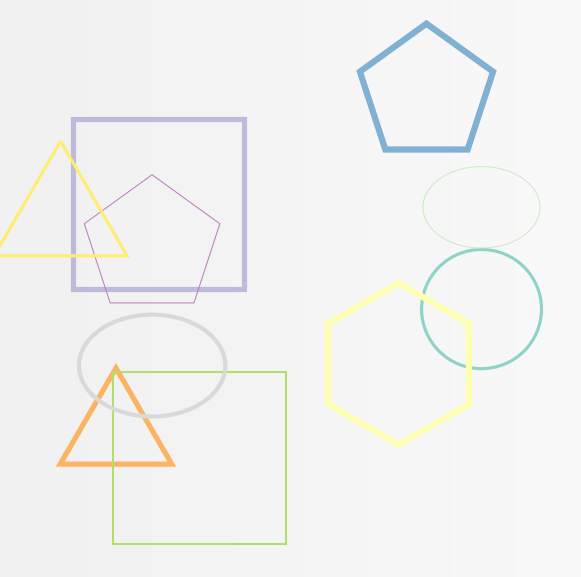[{"shape": "circle", "thickness": 1.5, "radius": 0.52, "center": [0.828, 0.464]}, {"shape": "hexagon", "thickness": 3, "radius": 0.7, "center": [0.686, 0.369]}, {"shape": "square", "thickness": 2.5, "radius": 0.73, "center": [0.273, 0.646]}, {"shape": "pentagon", "thickness": 3, "radius": 0.6, "center": [0.734, 0.838]}, {"shape": "triangle", "thickness": 2.5, "radius": 0.55, "center": [0.2, 0.251]}, {"shape": "square", "thickness": 1, "radius": 0.74, "center": [0.344, 0.207]}, {"shape": "oval", "thickness": 2, "radius": 0.63, "center": [0.262, 0.366]}, {"shape": "pentagon", "thickness": 0.5, "radius": 0.61, "center": [0.262, 0.574]}, {"shape": "oval", "thickness": 0.5, "radius": 0.5, "center": [0.828, 0.64]}, {"shape": "triangle", "thickness": 1.5, "radius": 0.66, "center": [0.104, 0.622]}]